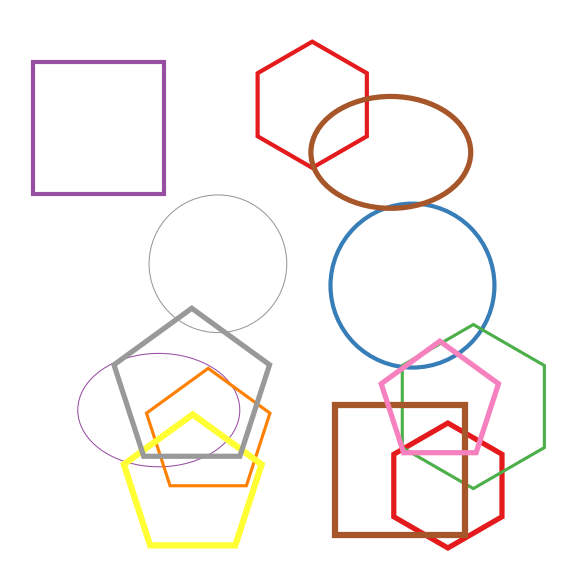[{"shape": "hexagon", "thickness": 2, "radius": 0.55, "center": [0.541, 0.818]}, {"shape": "hexagon", "thickness": 2.5, "radius": 0.54, "center": [0.776, 0.158]}, {"shape": "circle", "thickness": 2, "radius": 0.71, "center": [0.714, 0.505]}, {"shape": "hexagon", "thickness": 1.5, "radius": 0.71, "center": [0.82, 0.295]}, {"shape": "square", "thickness": 2, "radius": 0.57, "center": [0.171, 0.778]}, {"shape": "oval", "thickness": 0.5, "radius": 0.7, "center": [0.275, 0.289]}, {"shape": "pentagon", "thickness": 1.5, "radius": 0.56, "center": [0.361, 0.249]}, {"shape": "pentagon", "thickness": 3, "radius": 0.63, "center": [0.334, 0.156]}, {"shape": "square", "thickness": 3, "radius": 0.56, "center": [0.693, 0.185]}, {"shape": "oval", "thickness": 2.5, "radius": 0.69, "center": [0.677, 0.735]}, {"shape": "pentagon", "thickness": 2.5, "radius": 0.53, "center": [0.762, 0.302]}, {"shape": "circle", "thickness": 0.5, "radius": 0.6, "center": [0.377, 0.542]}, {"shape": "pentagon", "thickness": 2.5, "radius": 0.71, "center": [0.332, 0.324]}]